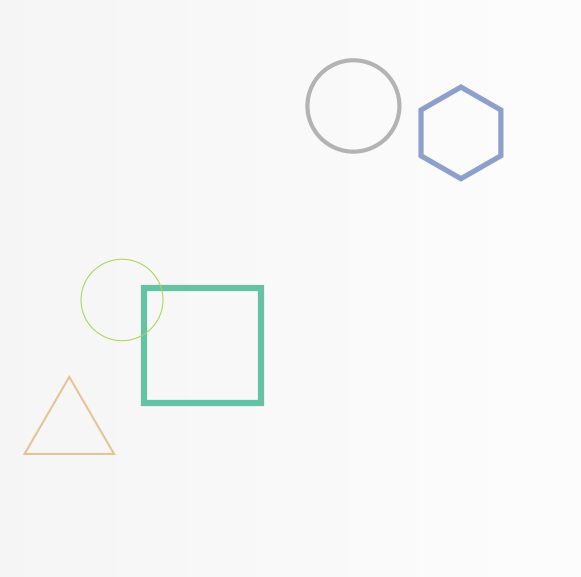[{"shape": "square", "thickness": 3, "radius": 0.5, "center": [0.348, 0.401]}, {"shape": "hexagon", "thickness": 2.5, "radius": 0.4, "center": [0.793, 0.769]}, {"shape": "circle", "thickness": 0.5, "radius": 0.35, "center": [0.21, 0.48]}, {"shape": "triangle", "thickness": 1, "radius": 0.44, "center": [0.119, 0.258]}, {"shape": "circle", "thickness": 2, "radius": 0.4, "center": [0.608, 0.816]}]